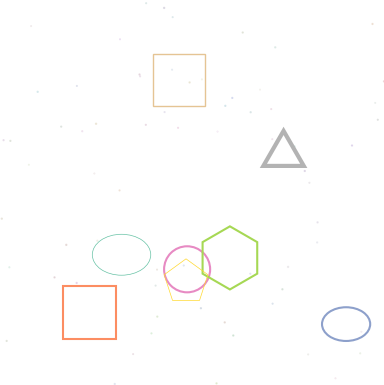[{"shape": "oval", "thickness": 0.5, "radius": 0.38, "center": [0.316, 0.338]}, {"shape": "square", "thickness": 1.5, "radius": 0.35, "center": [0.233, 0.189]}, {"shape": "oval", "thickness": 1.5, "radius": 0.31, "center": [0.899, 0.158]}, {"shape": "circle", "thickness": 1.5, "radius": 0.3, "center": [0.486, 0.301]}, {"shape": "hexagon", "thickness": 1.5, "radius": 0.41, "center": [0.597, 0.33]}, {"shape": "pentagon", "thickness": 0.5, "radius": 0.3, "center": [0.483, 0.268]}, {"shape": "square", "thickness": 1, "radius": 0.34, "center": [0.465, 0.792]}, {"shape": "triangle", "thickness": 3, "radius": 0.3, "center": [0.737, 0.599]}]